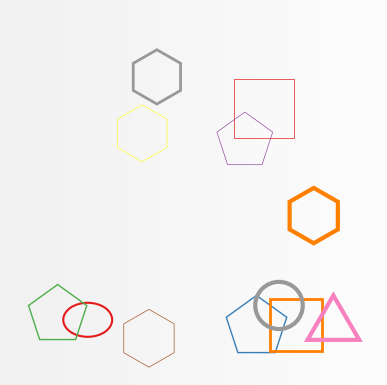[{"shape": "oval", "thickness": 1.5, "radius": 0.32, "center": [0.226, 0.169]}, {"shape": "square", "thickness": 0.5, "radius": 0.39, "center": [0.682, 0.718]}, {"shape": "pentagon", "thickness": 1, "radius": 0.41, "center": [0.662, 0.151]}, {"shape": "pentagon", "thickness": 1, "radius": 0.39, "center": [0.149, 0.182]}, {"shape": "pentagon", "thickness": 0.5, "radius": 0.38, "center": [0.632, 0.633]}, {"shape": "hexagon", "thickness": 3, "radius": 0.36, "center": [0.81, 0.44]}, {"shape": "square", "thickness": 2, "radius": 0.33, "center": [0.764, 0.156]}, {"shape": "hexagon", "thickness": 0.5, "radius": 0.37, "center": [0.367, 0.654]}, {"shape": "hexagon", "thickness": 0.5, "radius": 0.38, "center": [0.384, 0.121]}, {"shape": "triangle", "thickness": 3, "radius": 0.39, "center": [0.86, 0.156]}, {"shape": "hexagon", "thickness": 2, "radius": 0.35, "center": [0.405, 0.8]}, {"shape": "circle", "thickness": 3, "radius": 0.31, "center": [0.72, 0.207]}]